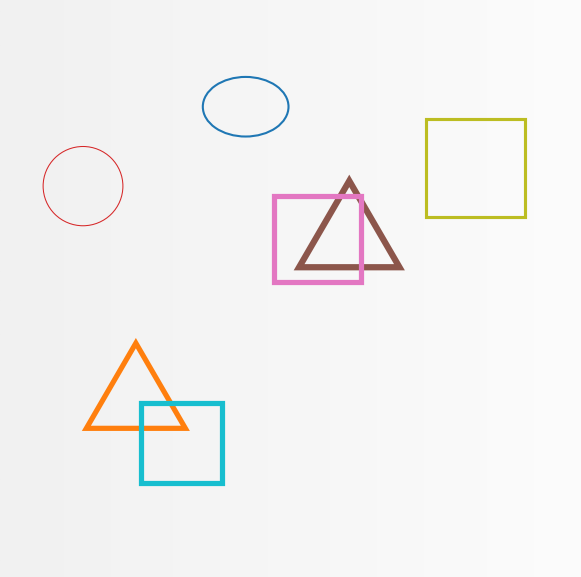[{"shape": "oval", "thickness": 1, "radius": 0.37, "center": [0.423, 0.814]}, {"shape": "triangle", "thickness": 2.5, "radius": 0.49, "center": [0.234, 0.307]}, {"shape": "circle", "thickness": 0.5, "radius": 0.34, "center": [0.143, 0.677]}, {"shape": "triangle", "thickness": 3, "radius": 0.5, "center": [0.601, 0.586]}, {"shape": "square", "thickness": 2.5, "radius": 0.37, "center": [0.547, 0.586]}, {"shape": "square", "thickness": 1.5, "radius": 0.42, "center": [0.818, 0.709]}, {"shape": "square", "thickness": 2.5, "radius": 0.35, "center": [0.312, 0.232]}]